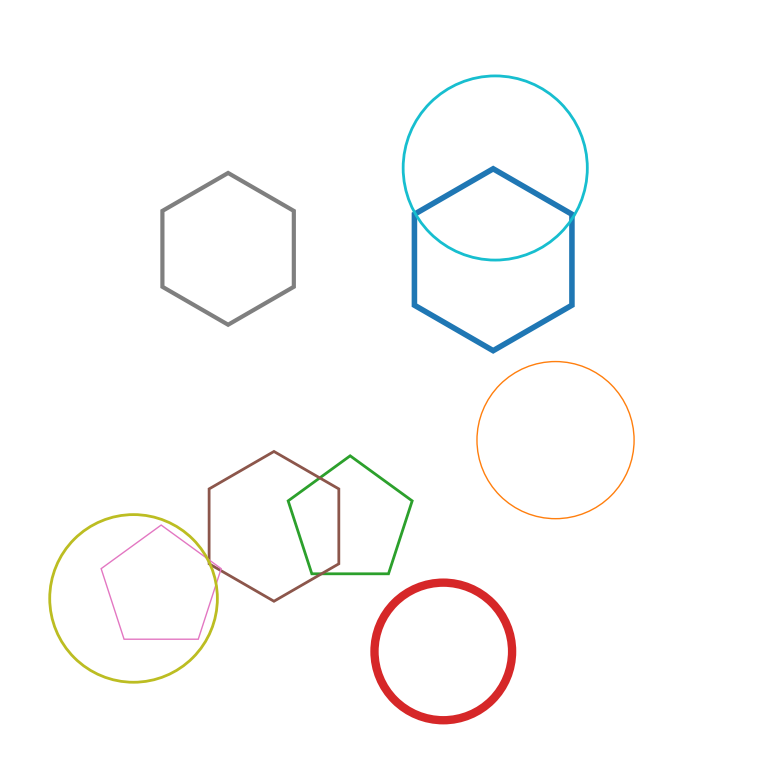[{"shape": "hexagon", "thickness": 2, "radius": 0.59, "center": [0.64, 0.663]}, {"shape": "circle", "thickness": 0.5, "radius": 0.51, "center": [0.721, 0.428]}, {"shape": "pentagon", "thickness": 1, "radius": 0.42, "center": [0.455, 0.323]}, {"shape": "circle", "thickness": 3, "radius": 0.45, "center": [0.576, 0.154]}, {"shape": "hexagon", "thickness": 1, "radius": 0.49, "center": [0.356, 0.316]}, {"shape": "pentagon", "thickness": 0.5, "radius": 0.41, "center": [0.209, 0.236]}, {"shape": "hexagon", "thickness": 1.5, "radius": 0.49, "center": [0.296, 0.677]}, {"shape": "circle", "thickness": 1, "radius": 0.54, "center": [0.173, 0.223]}, {"shape": "circle", "thickness": 1, "radius": 0.6, "center": [0.643, 0.782]}]